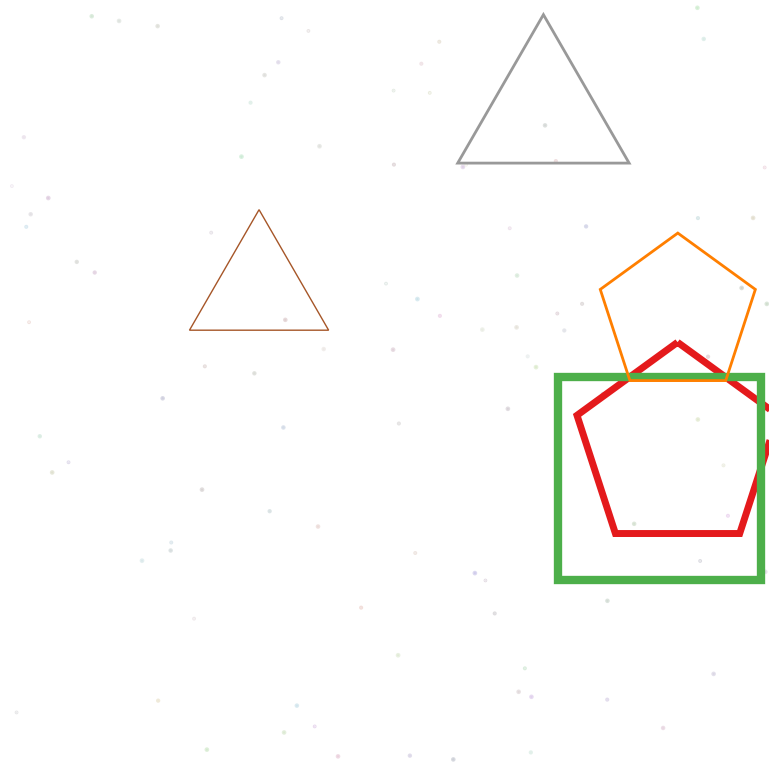[{"shape": "pentagon", "thickness": 2.5, "radius": 0.69, "center": [0.88, 0.418]}, {"shape": "square", "thickness": 3, "radius": 0.66, "center": [0.856, 0.379]}, {"shape": "pentagon", "thickness": 1, "radius": 0.53, "center": [0.88, 0.591]}, {"shape": "triangle", "thickness": 0.5, "radius": 0.52, "center": [0.336, 0.623]}, {"shape": "triangle", "thickness": 1, "radius": 0.64, "center": [0.706, 0.852]}]